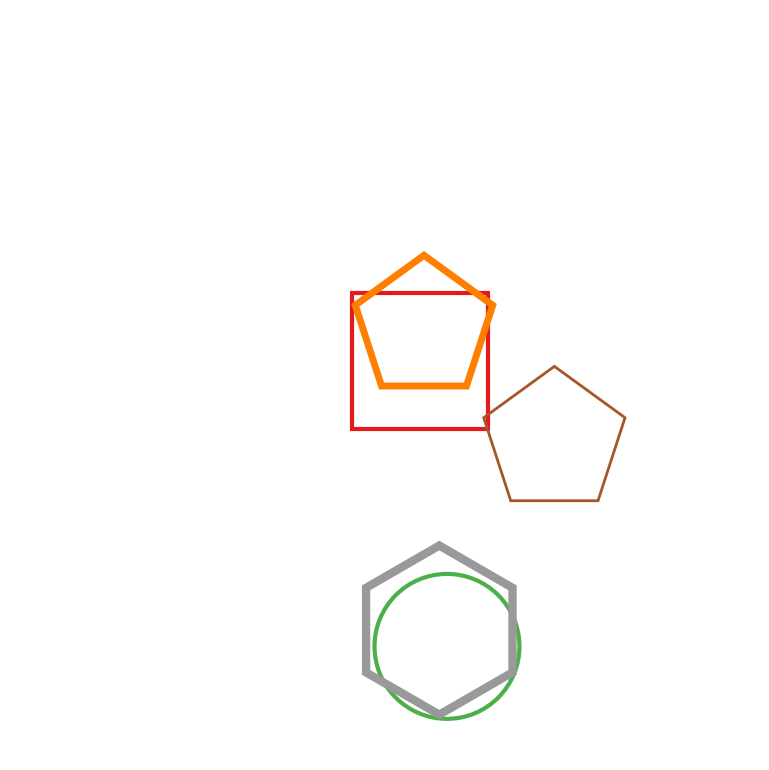[{"shape": "square", "thickness": 1.5, "radius": 0.44, "center": [0.546, 0.531]}, {"shape": "circle", "thickness": 1.5, "radius": 0.47, "center": [0.581, 0.161]}, {"shape": "pentagon", "thickness": 2.5, "radius": 0.47, "center": [0.551, 0.575]}, {"shape": "pentagon", "thickness": 1, "radius": 0.48, "center": [0.72, 0.428]}, {"shape": "hexagon", "thickness": 3, "radius": 0.55, "center": [0.571, 0.182]}]